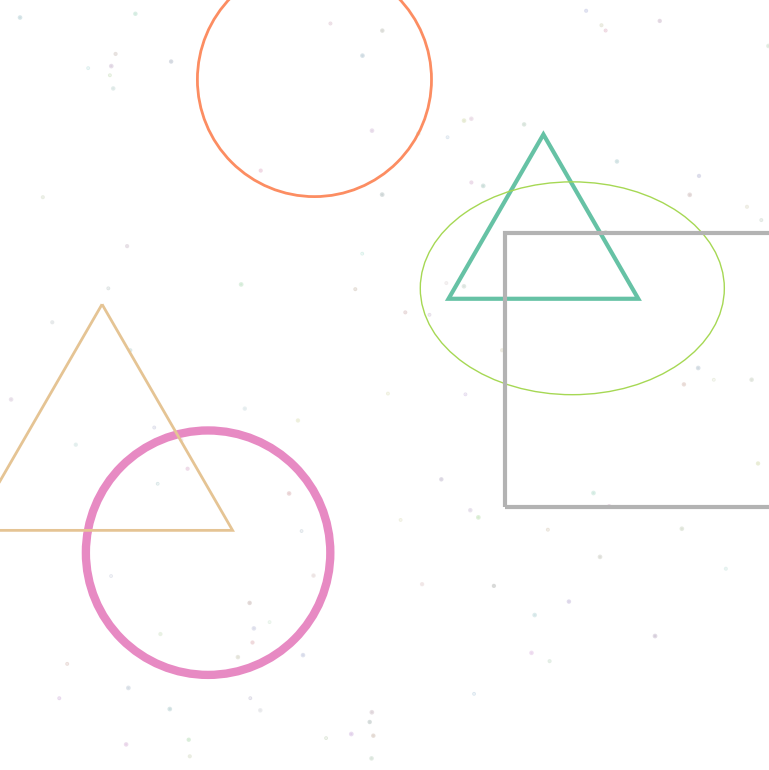[{"shape": "triangle", "thickness": 1.5, "radius": 0.71, "center": [0.706, 0.683]}, {"shape": "circle", "thickness": 1, "radius": 0.76, "center": [0.408, 0.897]}, {"shape": "circle", "thickness": 3, "radius": 0.79, "center": [0.27, 0.282]}, {"shape": "oval", "thickness": 0.5, "radius": 0.99, "center": [0.743, 0.626]}, {"shape": "triangle", "thickness": 1, "radius": 0.98, "center": [0.133, 0.409]}, {"shape": "square", "thickness": 1.5, "radius": 0.89, "center": [0.834, 0.519]}]